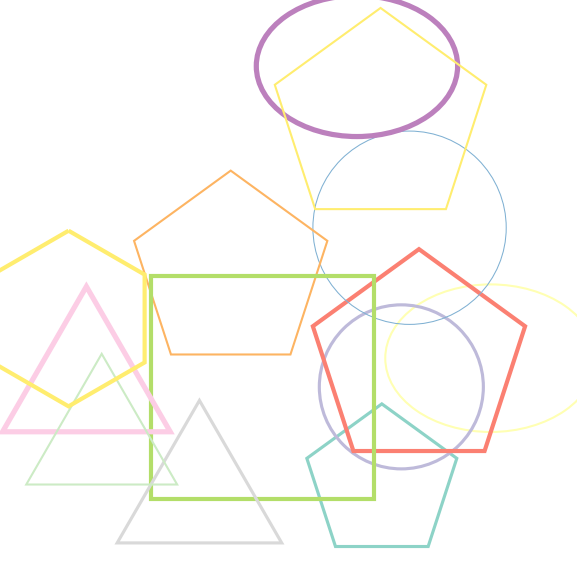[{"shape": "pentagon", "thickness": 1.5, "radius": 0.68, "center": [0.661, 0.163]}, {"shape": "oval", "thickness": 1, "radius": 0.91, "center": [0.85, 0.379]}, {"shape": "circle", "thickness": 1.5, "radius": 0.71, "center": [0.695, 0.329]}, {"shape": "pentagon", "thickness": 2, "radius": 0.97, "center": [0.726, 0.374]}, {"shape": "circle", "thickness": 0.5, "radius": 0.84, "center": [0.709, 0.605]}, {"shape": "pentagon", "thickness": 1, "radius": 0.88, "center": [0.399, 0.528]}, {"shape": "square", "thickness": 2, "radius": 0.97, "center": [0.454, 0.328]}, {"shape": "triangle", "thickness": 2.5, "radius": 0.84, "center": [0.15, 0.335]}, {"shape": "triangle", "thickness": 1.5, "radius": 0.82, "center": [0.345, 0.141]}, {"shape": "oval", "thickness": 2.5, "radius": 0.87, "center": [0.618, 0.885]}, {"shape": "triangle", "thickness": 1, "radius": 0.75, "center": [0.176, 0.236]}, {"shape": "hexagon", "thickness": 2, "radius": 0.76, "center": [0.119, 0.448]}, {"shape": "pentagon", "thickness": 1, "radius": 0.96, "center": [0.659, 0.793]}]